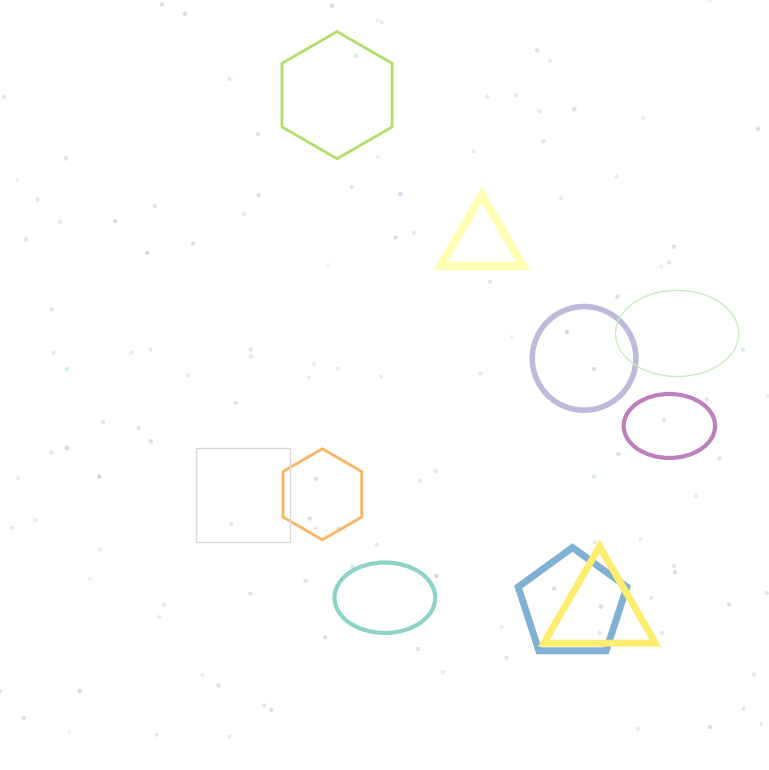[{"shape": "oval", "thickness": 1.5, "radius": 0.33, "center": [0.5, 0.224]}, {"shape": "triangle", "thickness": 3, "radius": 0.31, "center": [0.626, 0.685]}, {"shape": "circle", "thickness": 2, "radius": 0.34, "center": [0.759, 0.535]}, {"shape": "pentagon", "thickness": 2.5, "radius": 0.37, "center": [0.744, 0.215]}, {"shape": "hexagon", "thickness": 1, "radius": 0.3, "center": [0.419, 0.358]}, {"shape": "hexagon", "thickness": 1, "radius": 0.41, "center": [0.438, 0.876]}, {"shape": "square", "thickness": 0.5, "radius": 0.3, "center": [0.316, 0.357]}, {"shape": "oval", "thickness": 1.5, "radius": 0.3, "center": [0.869, 0.447]}, {"shape": "oval", "thickness": 0.5, "radius": 0.4, "center": [0.879, 0.567]}, {"shape": "triangle", "thickness": 2.5, "radius": 0.42, "center": [0.779, 0.207]}]